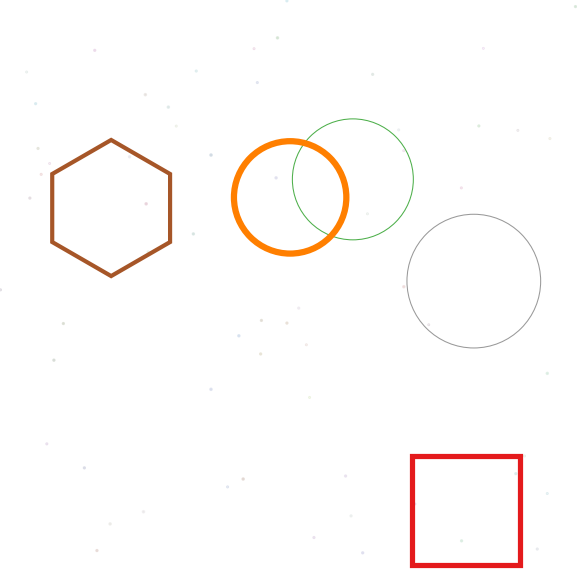[{"shape": "square", "thickness": 2.5, "radius": 0.47, "center": [0.806, 0.115]}, {"shape": "circle", "thickness": 0.5, "radius": 0.52, "center": [0.611, 0.689]}, {"shape": "circle", "thickness": 3, "radius": 0.49, "center": [0.502, 0.657]}, {"shape": "hexagon", "thickness": 2, "radius": 0.59, "center": [0.192, 0.639]}, {"shape": "circle", "thickness": 0.5, "radius": 0.58, "center": [0.82, 0.512]}]